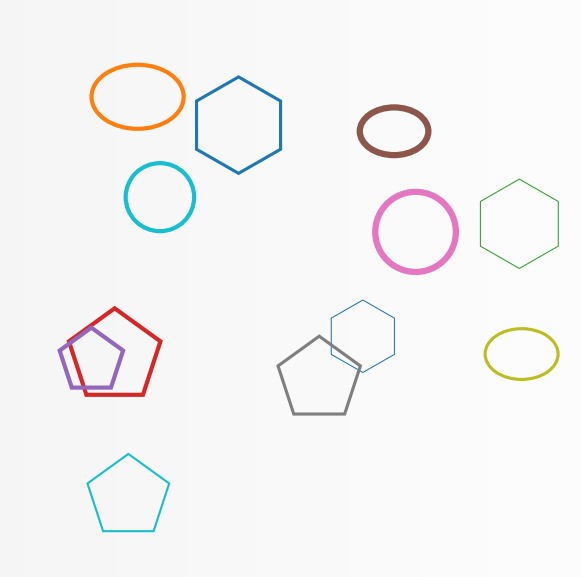[{"shape": "hexagon", "thickness": 0.5, "radius": 0.31, "center": [0.624, 0.417]}, {"shape": "hexagon", "thickness": 1.5, "radius": 0.42, "center": [0.41, 0.782]}, {"shape": "oval", "thickness": 2, "radius": 0.4, "center": [0.237, 0.832]}, {"shape": "hexagon", "thickness": 0.5, "radius": 0.39, "center": [0.893, 0.612]}, {"shape": "pentagon", "thickness": 2, "radius": 0.41, "center": [0.197, 0.382]}, {"shape": "pentagon", "thickness": 2, "radius": 0.29, "center": [0.157, 0.374]}, {"shape": "oval", "thickness": 3, "radius": 0.3, "center": [0.678, 0.772]}, {"shape": "circle", "thickness": 3, "radius": 0.35, "center": [0.715, 0.598]}, {"shape": "pentagon", "thickness": 1.5, "radius": 0.37, "center": [0.549, 0.342]}, {"shape": "oval", "thickness": 1.5, "radius": 0.31, "center": [0.897, 0.386]}, {"shape": "circle", "thickness": 2, "radius": 0.29, "center": [0.275, 0.658]}, {"shape": "pentagon", "thickness": 1, "radius": 0.37, "center": [0.221, 0.139]}]